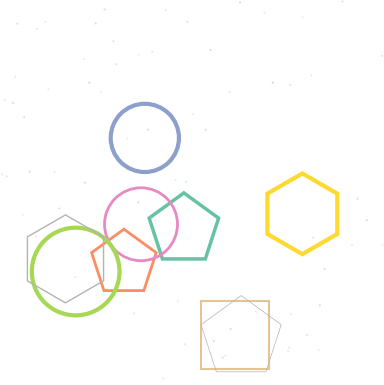[{"shape": "pentagon", "thickness": 2.5, "radius": 0.47, "center": [0.478, 0.404]}, {"shape": "pentagon", "thickness": 2, "radius": 0.44, "center": [0.322, 0.317]}, {"shape": "circle", "thickness": 3, "radius": 0.44, "center": [0.376, 0.642]}, {"shape": "circle", "thickness": 2, "radius": 0.47, "center": [0.366, 0.418]}, {"shape": "circle", "thickness": 3, "radius": 0.57, "center": [0.197, 0.295]}, {"shape": "hexagon", "thickness": 3, "radius": 0.52, "center": [0.785, 0.445]}, {"shape": "square", "thickness": 1.5, "radius": 0.44, "center": [0.61, 0.129]}, {"shape": "hexagon", "thickness": 1, "radius": 0.57, "center": [0.17, 0.328]}, {"shape": "pentagon", "thickness": 0.5, "radius": 0.55, "center": [0.626, 0.123]}]